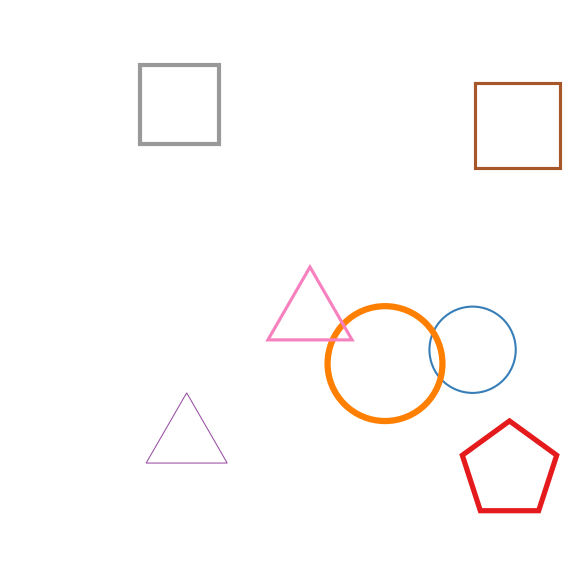[{"shape": "pentagon", "thickness": 2.5, "radius": 0.43, "center": [0.882, 0.184]}, {"shape": "circle", "thickness": 1, "radius": 0.37, "center": [0.818, 0.393]}, {"shape": "triangle", "thickness": 0.5, "radius": 0.41, "center": [0.323, 0.238]}, {"shape": "circle", "thickness": 3, "radius": 0.5, "center": [0.667, 0.37]}, {"shape": "square", "thickness": 1.5, "radius": 0.37, "center": [0.896, 0.781]}, {"shape": "triangle", "thickness": 1.5, "radius": 0.42, "center": [0.537, 0.453]}, {"shape": "square", "thickness": 2, "radius": 0.34, "center": [0.311, 0.818]}]